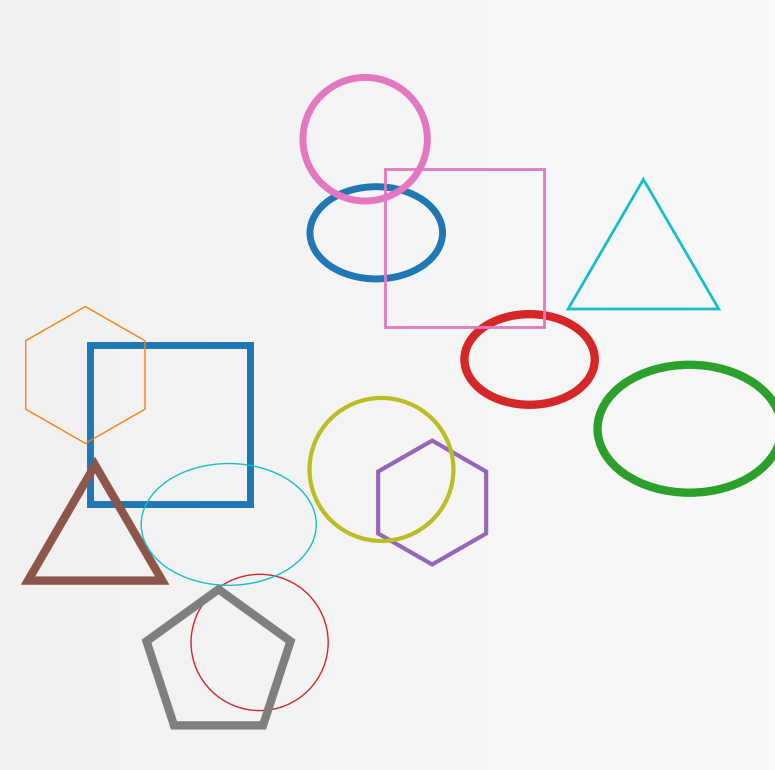[{"shape": "square", "thickness": 2.5, "radius": 0.52, "center": [0.219, 0.449]}, {"shape": "oval", "thickness": 2.5, "radius": 0.43, "center": [0.486, 0.698]}, {"shape": "hexagon", "thickness": 0.5, "radius": 0.44, "center": [0.11, 0.513]}, {"shape": "oval", "thickness": 3, "radius": 0.59, "center": [0.89, 0.443]}, {"shape": "circle", "thickness": 0.5, "radius": 0.44, "center": [0.335, 0.166]}, {"shape": "oval", "thickness": 3, "radius": 0.42, "center": [0.683, 0.533]}, {"shape": "hexagon", "thickness": 1.5, "radius": 0.4, "center": [0.558, 0.347]}, {"shape": "triangle", "thickness": 3, "radius": 0.5, "center": [0.123, 0.296]}, {"shape": "square", "thickness": 1, "radius": 0.51, "center": [0.599, 0.678]}, {"shape": "circle", "thickness": 2.5, "radius": 0.4, "center": [0.471, 0.819]}, {"shape": "pentagon", "thickness": 3, "radius": 0.49, "center": [0.282, 0.137]}, {"shape": "circle", "thickness": 1.5, "radius": 0.46, "center": [0.492, 0.39]}, {"shape": "triangle", "thickness": 1, "radius": 0.56, "center": [0.83, 0.655]}, {"shape": "oval", "thickness": 0.5, "radius": 0.56, "center": [0.295, 0.319]}]